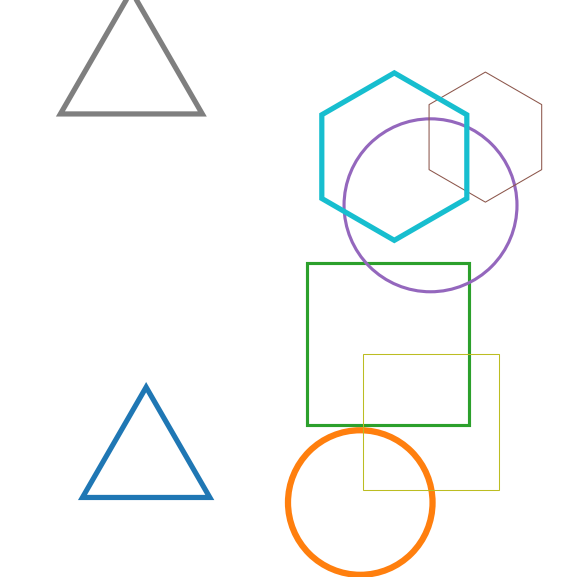[{"shape": "triangle", "thickness": 2.5, "radius": 0.64, "center": [0.253, 0.201]}, {"shape": "circle", "thickness": 3, "radius": 0.63, "center": [0.624, 0.129]}, {"shape": "square", "thickness": 1.5, "radius": 0.7, "center": [0.672, 0.403]}, {"shape": "circle", "thickness": 1.5, "radius": 0.75, "center": [0.745, 0.644]}, {"shape": "hexagon", "thickness": 0.5, "radius": 0.56, "center": [0.84, 0.762]}, {"shape": "triangle", "thickness": 2.5, "radius": 0.71, "center": [0.227, 0.873]}, {"shape": "square", "thickness": 0.5, "radius": 0.59, "center": [0.746, 0.268]}, {"shape": "hexagon", "thickness": 2.5, "radius": 0.72, "center": [0.683, 0.728]}]